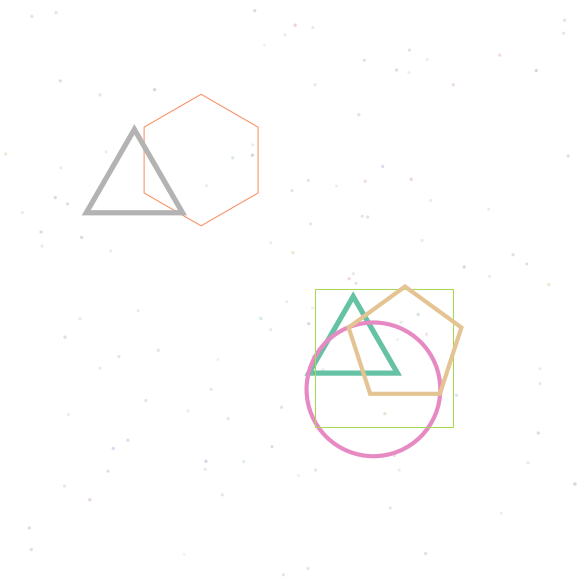[{"shape": "triangle", "thickness": 2.5, "radius": 0.44, "center": [0.612, 0.397]}, {"shape": "hexagon", "thickness": 0.5, "radius": 0.57, "center": [0.348, 0.722]}, {"shape": "circle", "thickness": 2, "radius": 0.58, "center": [0.647, 0.325]}, {"shape": "square", "thickness": 0.5, "radius": 0.6, "center": [0.665, 0.38]}, {"shape": "pentagon", "thickness": 2, "radius": 0.51, "center": [0.701, 0.4]}, {"shape": "triangle", "thickness": 2.5, "radius": 0.48, "center": [0.233, 0.679]}]